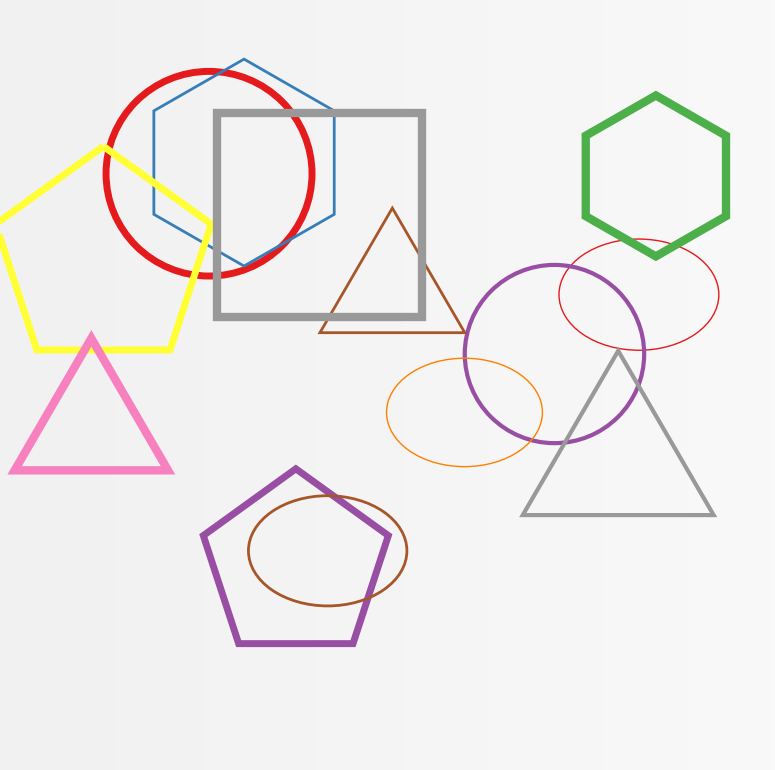[{"shape": "circle", "thickness": 2.5, "radius": 0.66, "center": [0.27, 0.774]}, {"shape": "oval", "thickness": 0.5, "radius": 0.52, "center": [0.824, 0.617]}, {"shape": "hexagon", "thickness": 1, "radius": 0.67, "center": [0.315, 0.789]}, {"shape": "hexagon", "thickness": 3, "radius": 0.52, "center": [0.846, 0.772]}, {"shape": "pentagon", "thickness": 2.5, "radius": 0.63, "center": [0.382, 0.266]}, {"shape": "circle", "thickness": 1.5, "radius": 0.58, "center": [0.715, 0.54]}, {"shape": "oval", "thickness": 0.5, "radius": 0.5, "center": [0.599, 0.464]}, {"shape": "pentagon", "thickness": 2.5, "radius": 0.73, "center": [0.133, 0.664]}, {"shape": "oval", "thickness": 1, "radius": 0.51, "center": [0.423, 0.285]}, {"shape": "triangle", "thickness": 1, "radius": 0.54, "center": [0.506, 0.622]}, {"shape": "triangle", "thickness": 3, "radius": 0.57, "center": [0.118, 0.446]}, {"shape": "square", "thickness": 3, "radius": 0.66, "center": [0.412, 0.721]}, {"shape": "triangle", "thickness": 1.5, "radius": 0.71, "center": [0.798, 0.402]}]